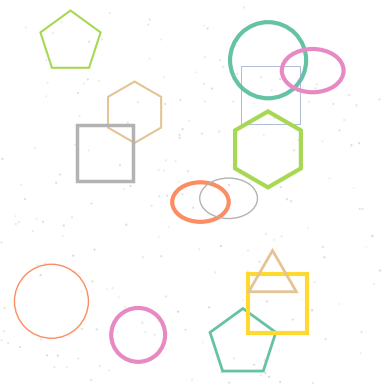[{"shape": "circle", "thickness": 3, "radius": 0.49, "center": [0.696, 0.844]}, {"shape": "pentagon", "thickness": 2, "radius": 0.45, "center": [0.631, 0.109]}, {"shape": "oval", "thickness": 3, "radius": 0.37, "center": [0.521, 0.475]}, {"shape": "circle", "thickness": 1, "radius": 0.48, "center": [0.134, 0.217]}, {"shape": "square", "thickness": 0.5, "radius": 0.38, "center": [0.703, 0.753]}, {"shape": "oval", "thickness": 3, "radius": 0.4, "center": [0.812, 0.817]}, {"shape": "circle", "thickness": 3, "radius": 0.35, "center": [0.359, 0.13]}, {"shape": "hexagon", "thickness": 3, "radius": 0.49, "center": [0.696, 0.612]}, {"shape": "pentagon", "thickness": 1.5, "radius": 0.41, "center": [0.183, 0.89]}, {"shape": "square", "thickness": 3, "radius": 0.38, "center": [0.72, 0.211]}, {"shape": "triangle", "thickness": 2, "radius": 0.36, "center": [0.708, 0.278]}, {"shape": "hexagon", "thickness": 1.5, "radius": 0.4, "center": [0.35, 0.708]}, {"shape": "oval", "thickness": 1, "radius": 0.38, "center": [0.594, 0.485]}, {"shape": "square", "thickness": 2.5, "radius": 0.36, "center": [0.274, 0.604]}]